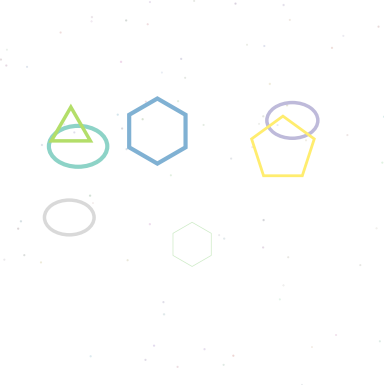[{"shape": "oval", "thickness": 3, "radius": 0.38, "center": [0.203, 0.62]}, {"shape": "oval", "thickness": 2.5, "radius": 0.33, "center": [0.759, 0.687]}, {"shape": "hexagon", "thickness": 3, "radius": 0.42, "center": [0.409, 0.66]}, {"shape": "triangle", "thickness": 2.5, "radius": 0.29, "center": [0.184, 0.663]}, {"shape": "oval", "thickness": 2.5, "radius": 0.32, "center": [0.18, 0.435]}, {"shape": "hexagon", "thickness": 0.5, "radius": 0.29, "center": [0.499, 0.365]}, {"shape": "pentagon", "thickness": 2, "radius": 0.43, "center": [0.735, 0.613]}]